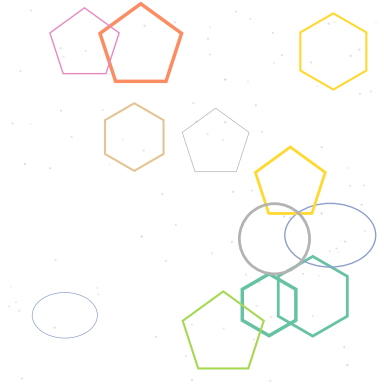[{"shape": "hexagon", "thickness": 2.5, "radius": 0.4, "center": [0.699, 0.208]}, {"shape": "hexagon", "thickness": 2, "radius": 0.52, "center": [0.812, 0.23]}, {"shape": "pentagon", "thickness": 2.5, "radius": 0.56, "center": [0.366, 0.879]}, {"shape": "oval", "thickness": 1, "radius": 0.59, "center": [0.858, 0.389]}, {"shape": "oval", "thickness": 0.5, "radius": 0.42, "center": [0.168, 0.181]}, {"shape": "pentagon", "thickness": 1, "radius": 0.47, "center": [0.22, 0.885]}, {"shape": "pentagon", "thickness": 1.5, "radius": 0.55, "center": [0.58, 0.132]}, {"shape": "pentagon", "thickness": 2, "radius": 0.48, "center": [0.754, 0.523]}, {"shape": "hexagon", "thickness": 1.5, "radius": 0.49, "center": [0.866, 0.866]}, {"shape": "hexagon", "thickness": 1.5, "radius": 0.44, "center": [0.349, 0.644]}, {"shape": "pentagon", "thickness": 0.5, "radius": 0.46, "center": [0.56, 0.628]}, {"shape": "circle", "thickness": 2, "radius": 0.46, "center": [0.713, 0.38]}]